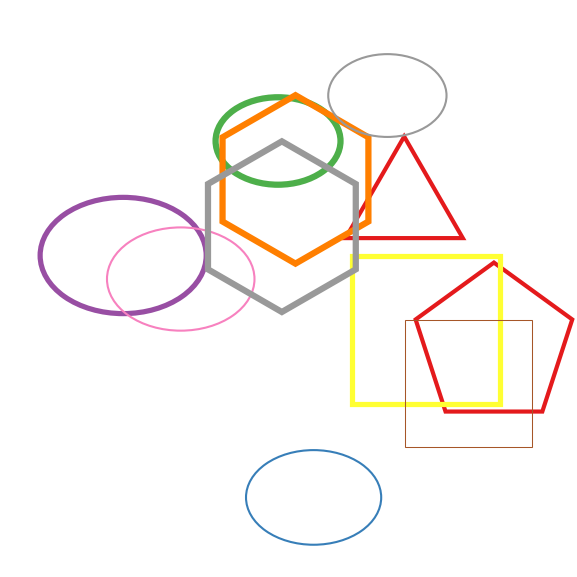[{"shape": "pentagon", "thickness": 2, "radius": 0.71, "center": [0.855, 0.402]}, {"shape": "triangle", "thickness": 2, "radius": 0.59, "center": [0.7, 0.645]}, {"shape": "oval", "thickness": 1, "radius": 0.59, "center": [0.543, 0.138]}, {"shape": "oval", "thickness": 3, "radius": 0.54, "center": [0.481, 0.755]}, {"shape": "oval", "thickness": 2.5, "radius": 0.72, "center": [0.213, 0.557]}, {"shape": "hexagon", "thickness": 3, "radius": 0.73, "center": [0.512, 0.688]}, {"shape": "square", "thickness": 2.5, "radius": 0.64, "center": [0.737, 0.427]}, {"shape": "square", "thickness": 0.5, "radius": 0.55, "center": [0.812, 0.335]}, {"shape": "oval", "thickness": 1, "radius": 0.64, "center": [0.313, 0.516]}, {"shape": "hexagon", "thickness": 3, "radius": 0.74, "center": [0.488, 0.607]}, {"shape": "oval", "thickness": 1, "radius": 0.51, "center": [0.671, 0.834]}]